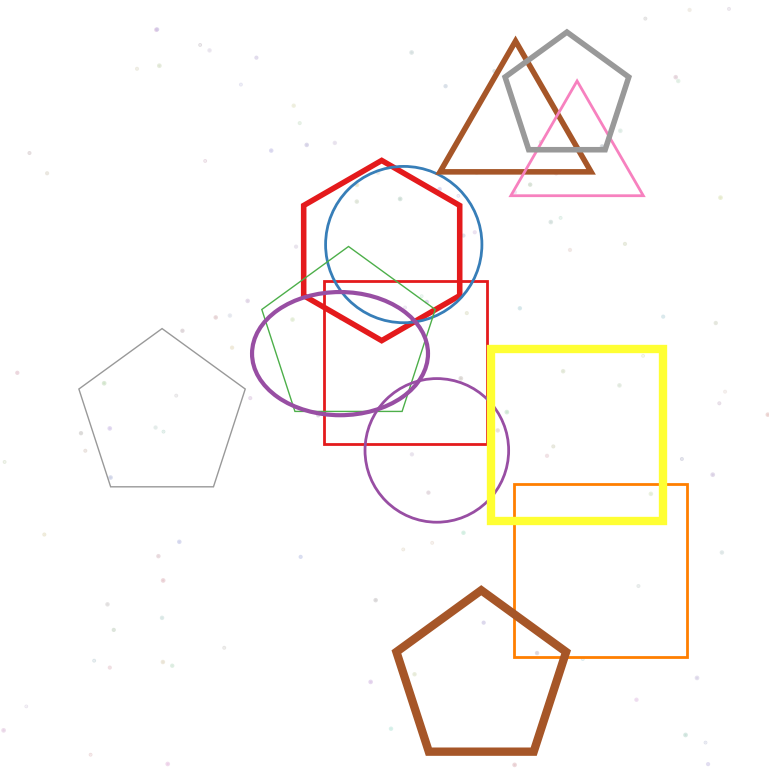[{"shape": "square", "thickness": 1, "radius": 0.53, "center": [0.527, 0.53]}, {"shape": "hexagon", "thickness": 2, "radius": 0.58, "center": [0.496, 0.675]}, {"shape": "circle", "thickness": 1, "radius": 0.51, "center": [0.524, 0.682]}, {"shape": "pentagon", "thickness": 0.5, "radius": 0.59, "center": [0.453, 0.561]}, {"shape": "oval", "thickness": 1.5, "radius": 0.57, "center": [0.442, 0.541]}, {"shape": "circle", "thickness": 1, "radius": 0.47, "center": [0.567, 0.415]}, {"shape": "square", "thickness": 1, "radius": 0.56, "center": [0.78, 0.259]}, {"shape": "square", "thickness": 3, "radius": 0.56, "center": [0.749, 0.435]}, {"shape": "triangle", "thickness": 2, "radius": 0.57, "center": [0.67, 0.833]}, {"shape": "pentagon", "thickness": 3, "radius": 0.58, "center": [0.625, 0.118]}, {"shape": "triangle", "thickness": 1, "radius": 0.5, "center": [0.749, 0.795]}, {"shape": "pentagon", "thickness": 0.5, "radius": 0.57, "center": [0.21, 0.46]}, {"shape": "pentagon", "thickness": 2, "radius": 0.42, "center": [0.736, 0.874]}]